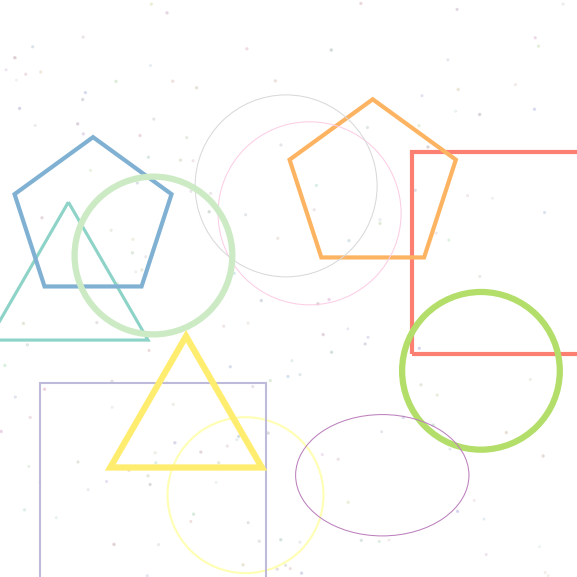[{"shape": "triangle", "thickness": 1.5, "radius": 0.8, "center": [0.118, 0.49]}, {"shape": "circle", "thickness": 1, "radius": 0.68, "center": [0.425, 0.142]}, {"shape": "square", "thickness": 1, "radius": 0.98, "center": [0.265, 0.14]}, {"shape": "square", "thickness": 2, "radius": 0.87, "center": [0.888, 0.56]}, {"shape": "pentagon", "thickness": 2, "radius": 0.71, "center": [0.161, 0.619]}, {"shape": "pentagon", "thickness": 2, "radius": 0.76, "center": [0.645, 0.676]}, {"shape": "circle", "thickness": 3, "radius": 0.68, "center": [0.833, 0.357]}, {"shape": "circle", "thickness": 0.5, "radius": 0.79, "center": [0.536, 0.63]}, {"shape": "circle", "thickness": 0.5, "radius": 0.79, "center": [0.495, 0.677]}, {"shape": "oval", "thickness": 0.5, "radius": 0.75, "center": [0.662, 0.176]}, {"shape": "circle", "thickness": 3, "radius": 0.68, "center": [0.266, 0.557]}, {"shape": "triangle", "thickness": 3, "radius": 0.76, "center": [0.322, 0.265]}]